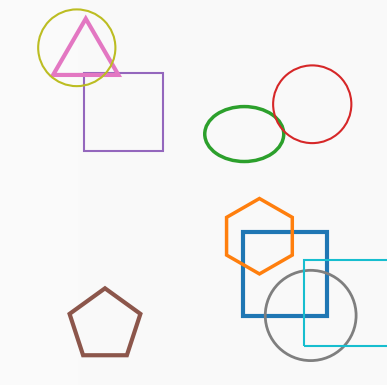[{"shape": "square", "thickness": 3, "radius": 0.54, "center": [0.736, 0.288]}, {"shape": "hexagon", "thickness": 2.5, "radius": 0.49, "center": [0.67, 0.386]}, {"shape": "oval", "thickness": 2.5, "radius": 0.51, "center": [0.63, 0.652]}, {"shape": "circle", "thickness": 1.5, "radius": 0.5, "center": [0.806, 0.729]}, {"shape": "square", "thickness": 1.5, "radius": 0.51, "center": [0.318, 0.71]}, {"shape": "pentagon", "thickness": 3, "radius": 0.48, "center": [0.271, 0.155]}, {"shape": "triangle", "thickness": 3, "radius": 0.49, "center": [0.221, 0.854]}, {"shape": "circle", "thickness": 2, "radius": 0.59, "center": [0.802, 0.181]}, {"shape": "circle", "thickness": 1.5, "radius": 0.5, "center": [0.198, 0.876]}, {"shape": "square", "thickness": 1.5, "radius": 0.56, "center": [0.897, 0.213]}]